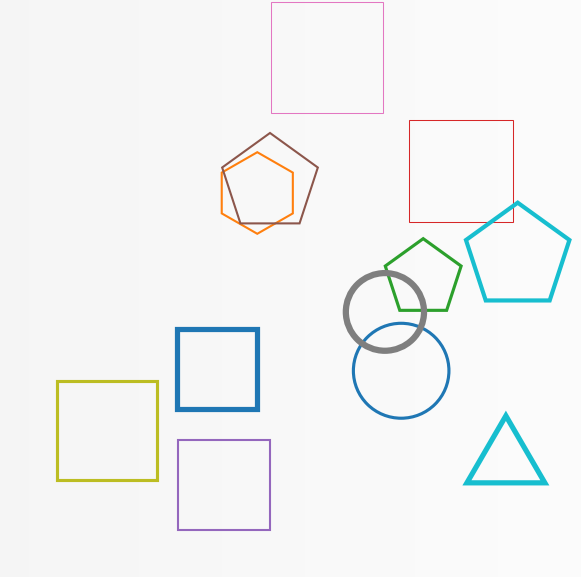[{"shape": "square", "thickness": 2.5, "radius": 0.35, "center": [0.373, 0.36]}, {"shape": "circle", "thickness": 1.5, "radius": 0.41, "center": [0.69, 0.357]}, {"shape": "hexagon", "thickness": 1, "radius": 0.35, "center": [0.443, 0.665]}, {"shape": "pentagon", "thickness": 1.5, "radius": 0.34, "center": [0.728, 0.517]}, {"shape": "square", "thickness": 0.5, "radius": 0.44, "center": [0.793, 0.703]}, {"shape": "square", "thickness": 1, "radius": 0.39, "center": [0.385, 0.159]}, {"shape": "pentagon", "thickness": 1, "radius": 0.43, "center": [0.465, 0.682]}, {"shape": "square", "thickness": 0.5, "radius": 0.48, "center": [0.563, 0.899]}, {"shape": "circle", "thickness": 3, "radius": 0.34, "center": [0.662, 0.459]}, {"shape": "square", "thickness": 1.5, "radius": 0.43, "center": [0.185, 0.254]}, {"shape": "pentagon", "thickness": 2, "radius": 0.47, "center": [0.891, 0.555]}, {"shape": "triangle", "thickness": 2.5, "radius": 0.39, "center": [0.87, 0.202]}]